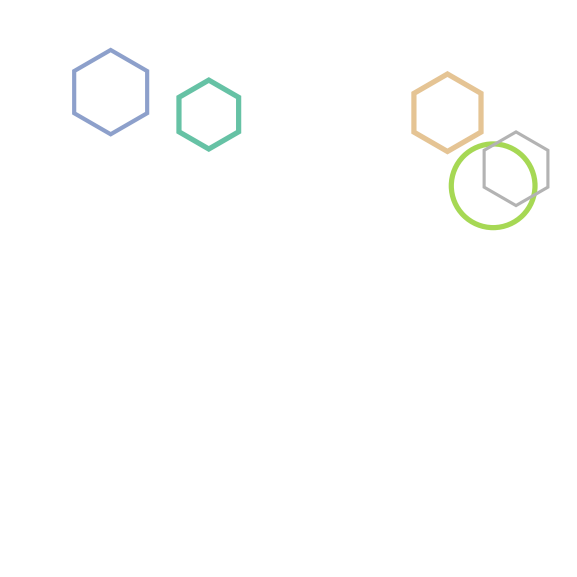[{"shape": "hexagon", "thickness": 2.5, "radius": 0.3, "center": [0.362, 0.801]}, {"shape": "hexagon", "thickness": 2, "radius": 0.36, "center": [0.192, 0.84]}, {"shape": "circle", "thickness": 2.5, "radius": 0.36, "center": [0.854, 0.677]}, {"shape": "hexagon", "thickness": 2.5, "radius": 0.34, "center": [0.775, 0.804]}, {"shape": "hexagon", "thickness": 1.5, "radius": 0.32, "center": [0.894, 0.707]}]